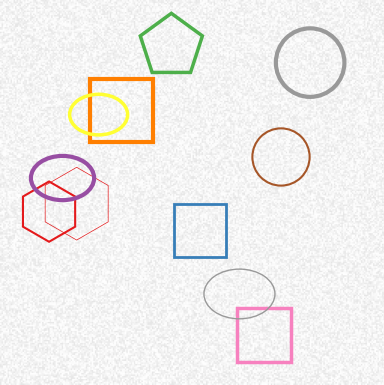[{"shape": "hexagon", "thickness": 1.5, "radius": 0.39, "center": [0.127, 0.45]}, {"shape": "hexagon", "thickness": 0.5, "radius": 0.47, "center": [0.199, 0.471]}, {"shape": "square", "thickness": 2, "radius": 0.34, "center": [0.52, 0.401]}, {"shape": "pentagon", "thickness": 2.5, "radius": 0.42, "center": [0.445, 0.88]}, {"shape": "oval", "thickness": 3, "radius": 0.41, "center": [0.162, 0.538]}, {"shape": "square", "thickness": 3, "radius": 0.41, "center": [0.316, 0.713]}, {"shape": "oval", "thickness": 2.5, "radius": 0.38, "center": [0.256, 0.702]}, {"shape": "circle", "thickness": 1.5, "radius": 0.37, "center": [0.73, 0.592]}, {"shape": "square", "thickness": 2.5, "radius": 0.35, "center": [0.686, 0.129]}, {"shape": "circle", "thickness": 3, "radius": 0.45, "center": [0.806, 0.837]}, {"shape": "oval", "thickness": 1, "radius": 0.46, "center": [0.622, 0.236]}]